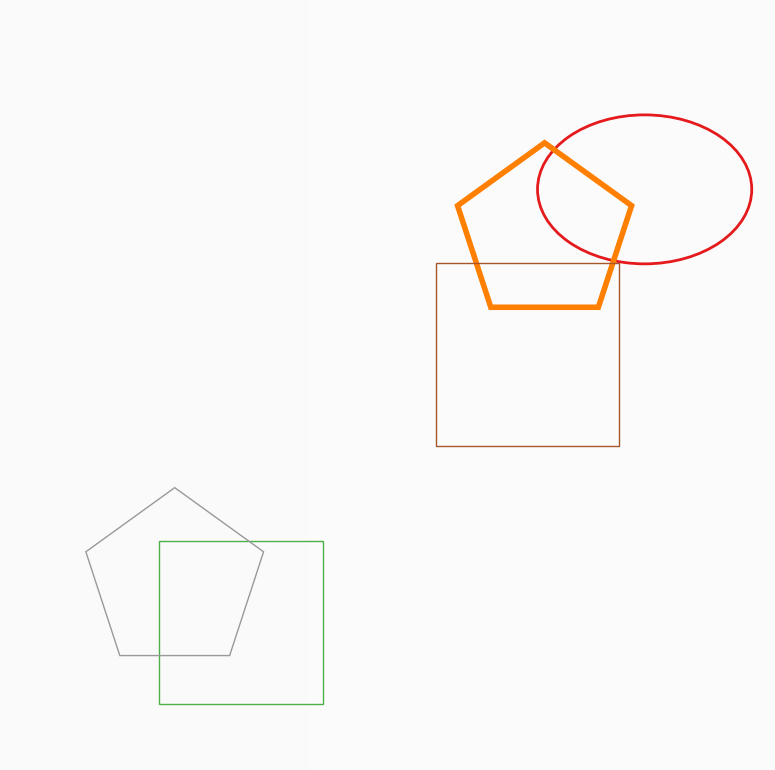[{"shape": "oval", "thickness": 1, "radius": 0.69, "center": [0.832, 0.754]}, {"shape": "square", "thickness": 0.5, "radius": 0.53, "center": [0.311, 0.192]}, {"shape": "pentagon", "thickness": 2, "radius": 0.59, "center": [0.703, 0.696]}, {"shape": "square", "thickness": 0.5, "radius": 0.59, "center": [0.68, 0.54]}, {"shape": "pentagon", "thickness": 0.5, "radius": 0.6, "center": [0.225, 0.246]}]